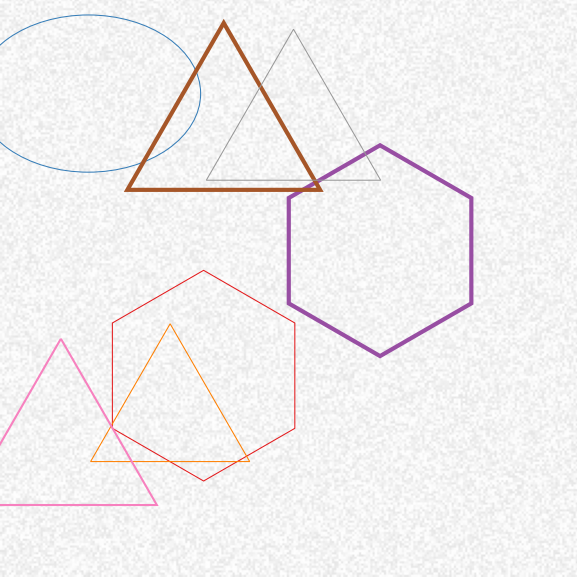[{"shape": "hexagon", "thickness": 0.5, "radius": 0.91, "center": [0.353, 0.349]}, {"shape": "oval", "thickness": 0.5, "radius": 0.97, "center": [0.153, 0.837]}, {"shape": "hexagon", "thickness": 2, "radius": 0.91, "center": [0.658, 0.565]}, {"shape": "triangle", "thickness": 0.5, "radius": 0.8, "center": [0.295, 0.279]}, {"shape": "triangle", "thickness": 2, "radius": 0.96, "center": [0.387, 0.767]}, {"shape": "triangle", "thickness": 1, "radius": 0.96, "center": [0.105, 0.221]}, {"shape": "triangle", "thickness": 0.5, "radius": 0.87, "center": [0.508, 0.774]}]